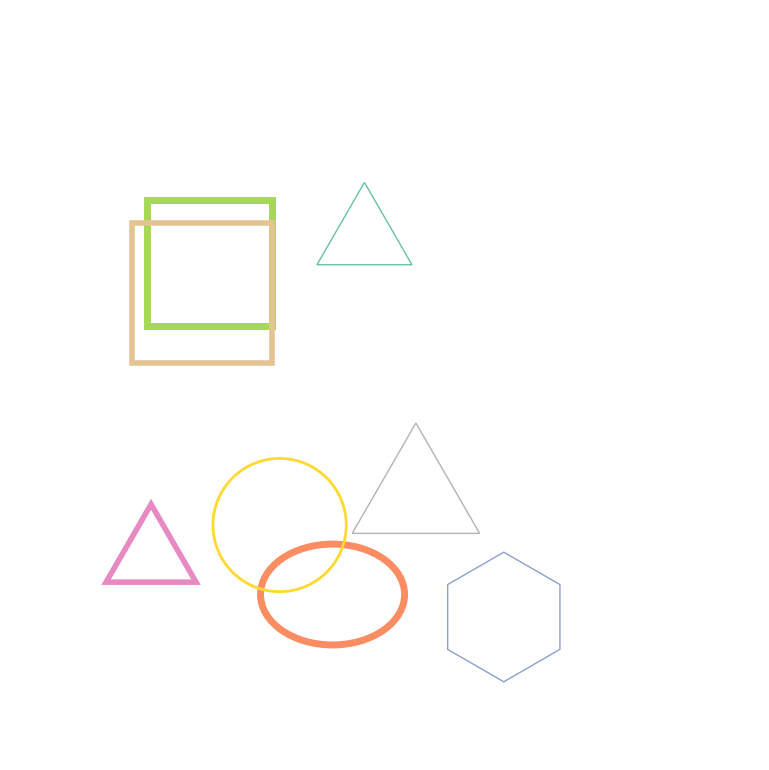[{"shape": "triangle", "thickness": 0.5, "radius": 0.36, "center": [0.473, 0.692]}, {"shape": "oval", "thickness": 2.5, "radius": 0.47, "center": [0.432, 0.228]}, {"shape": "hexagon", "thickness": 0.5, "radius": 0.42, "center": [0.654, 0.199]}, {"shape": "triangle", "thickness": 2, "radius": 0.34, "center": [0.196, 0.278]}, {"shape": "square", "thickness": 2.5, "radius": 0.41, "center": [0.272, 0.659]}, {"shape": "circle", "thickness": 1, "radius": 0.43, "center": [0.363, 0.318]}, {"shape": "square", "thickness": 2, "radius": 0.46, "center": [0.262, 0.62]}, {"shape": "triangle", "thickness": 0.5, "radius": 0.48, "center": [0.54, 0.355]}]